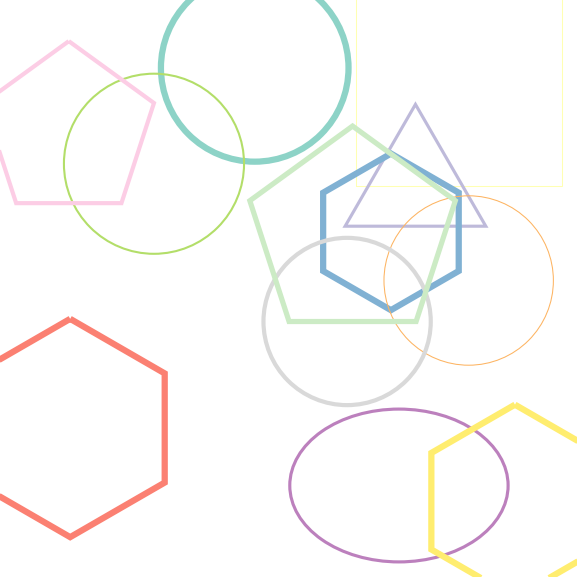[{"shape": "circle", "thickness": 3, "radius": 0.81, "center": [0.441, 0.882]}, {"shape": "square", "thickness": 0.5, "radius": 0.89, "center": [0.794, 0.856]}, {"shape": "triangle", "thickness": 1.5, "radius": 0.7, "center": [0.719, 0.678]}, {"shape": "hexagon", "thickness": 3, "radius": 0.95, "center": [0.122, 0.258]}, {"shape": "hexagon", "thickness": 3, "radius": 0.68, "center": [0.677, 0.598]}, {"shape": "circle", "thickness": 0.5, "radius": 0.73, "center": [0.812, 0.513]}, {"shape": "circle", "thickness": 1, "radius": 0.78, "center": [0.267, 0.716]}, {"shape": "pentagon", "thickness": 2, "radius": 0.78, "center": [0.119, 0.773]}, {"shape": "circle", "thickness": 2, "radius": 0.72, "center": [0.601, 0.442]}, {"shape": "oval", "thickness": 1.5, "radius": 0.95, "center": [0.691, 0.158]}, {"shape": "pentagon", "thickness": 2.5, "radius": 0.94, "center": [0.611, 0.594]}, {"shape": "hexagon", "thickness": 3, "radius": 0.84, "center": [0.892, 0.131]}]